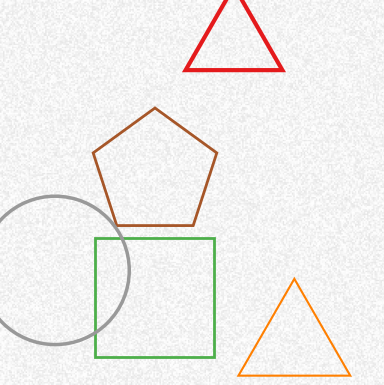[{"shape": "triangle", "thickness": 3, "radius": 0.73, "center": [0.608, 0.89]}, {"shape": "square", "thickness": 2, "radius": 0.78, "center": [0.401, 0.227]}, {"shape": "triangle", "thickness": 1.5, "radius": 0.84, "center": [0.765, 0.108]}, {"shape": "pentagon", "thickness": 2, "radius": 0.84, "center": [0.403, 0.551]}, {"shape": "circle", "thickness": 2.5, "radius": 0.96, "center": [0.143, 0.298]}]